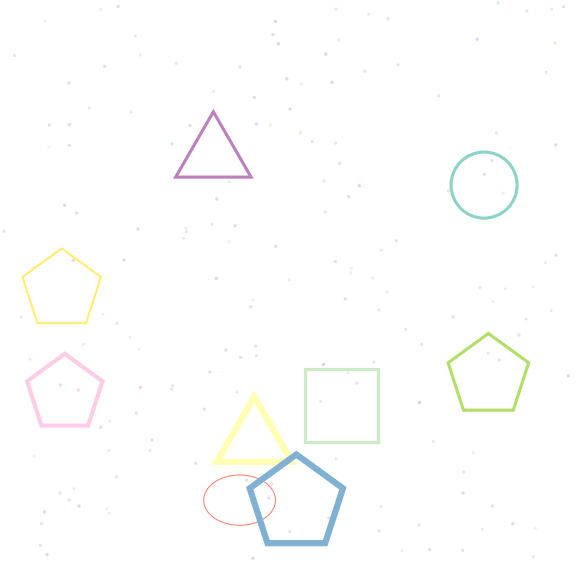[{"shape": "circle", "thickness": 1.5, "radius": 0.29, "center": [0.838, 0.679]}, {"shape": "triangle", "thickness": 3, "radius": 0.37, "center": [0.44, 0.237]}, {"shape": "oval", "thickness": 0.5, "radius": 0.31, "center": [0.415, 0.133]}, {"shape": "pentagon", "thickness": 3, "radius": 0.42, "center": [0.513, 0.127]}, {"shape": "pentagon", "thickness": 1.5, "radius": 0.37, "center": [0.846, 0.348]}, {"shape": "pentagon", "thickness": 2, "radius": 0.34, "center": [0.112, 0.318]}, {"shape": "triangle", "thickness": 1.5, "radius": 0.38, "center": [0.369, 0.73]}, {"shape": "square", "thickness": 1.5, "radius": 0.32, "center": [0.591, 0.296]}, {"shape": "pentagon", "thickness": 1, "radius": 0.36, "center": [0.107, 0.497]}]